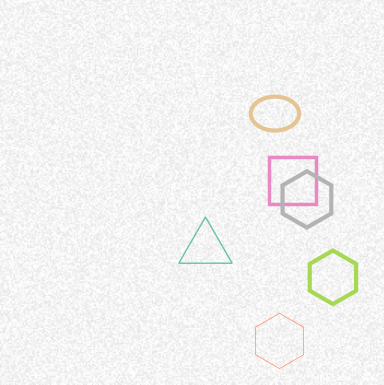[{"shape": "triangle", "thickness": 1, "radius": 0.4, "center": [0.534, 0.356]}, {"shape": "hexagon", "thickness": 0.5, "radius": 0.36, "center": [0.726, 0.114]}, {"shape": "square", "thickness": 2.5, "radius": 0.3, "center": [0.76, 0.531]}, {"shape": "hexagon", "thickness": 3, "radius": 0.35, "center": [0.865, 0.28]}, {"shape": "oval", "thickness": 3, "radius": 0.31, "center": [0.714, 0.705]}, {"shape": "hexagon", "thickness": 3, "radius": 0.37, "center": [0.797, 0.482]}]